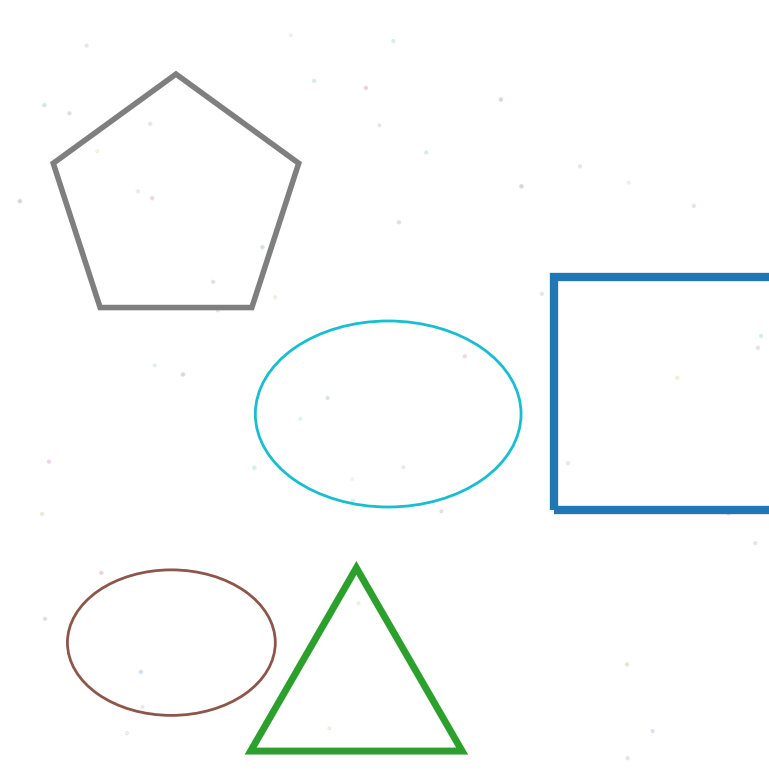[{"shape": "square", "thickness": 3, "radius": 0.76, "center": [0.87, 0.489]}, {"shape": "triangle", "thickness": 2.5, "radius": 0.79, "center": [0.463, 0.104]}, {"shape": "oval", "thickness": 1, "radius": 0.67, "center": [0.223, 0.165]}, {"shape": "pentagon", "thickness": 2, "radius": 0.84, "center": [0.229, 0.736]}, {"shape": "oval", "thickness": 1, "radius": 0.86, "center": [0.504, 0.462]}]